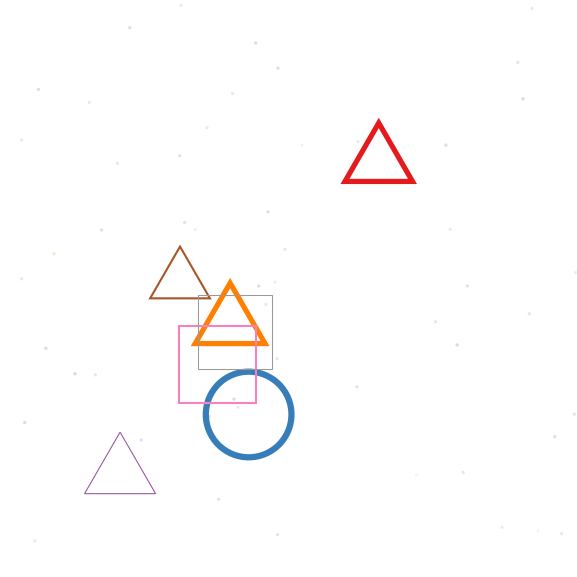[{"shape": "triangle", "thickness": 2.5, "radius": 0.34, "center": [0.656, 0.719]}, {"shape": "circle", "thickness": 3, "radius": 0.37, "center": [0.431, 0.281]}, {"shape": "triangle", "thickness": 0.5, "radius": 0.36, "center": [0.208, 0.18]}, {"shape": "triangle", "thickness": 2.5, "radius": 0.35, "center": [0.398, 0.439]}, {"shape": "triangle", "thickness": 1, "radius": 0.3, "center": [0.312, 0.512]}, {"shape": "square", "thickness": 1, "radius": 0.33, "center": [0.377, 0.369]}, {"shape": "square", "thickness": 0.5, "radius": 0.32, "center": [0.407, 0.424]}]